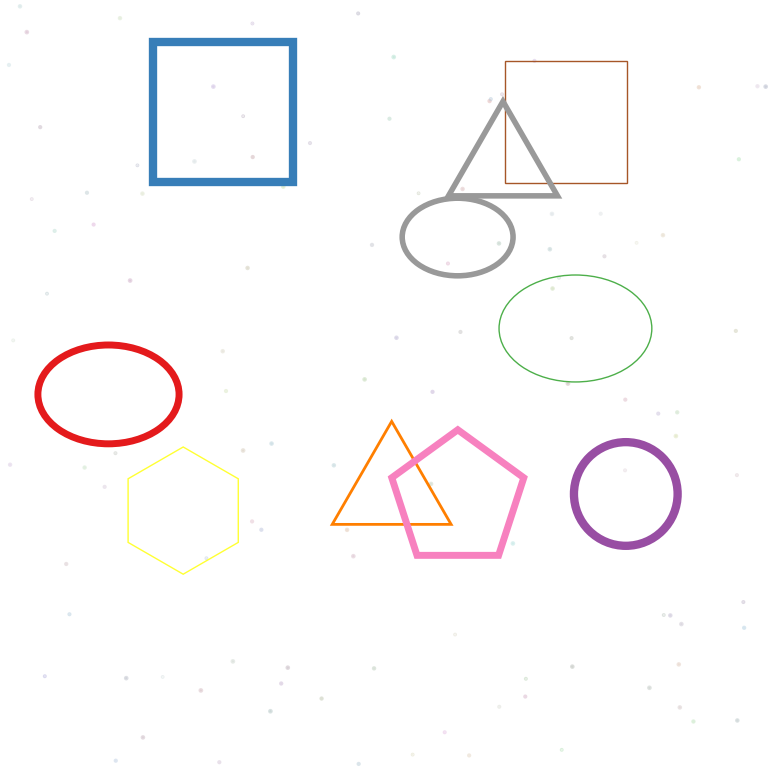[{"shape": "oval", "thickness": 2.5, "radius": 0.46, "center": [0.141, 0.488]}, {"shape": "square", "thickness": 3, "radius": 0.45, "center": [0.289, 0.855]}, {"shape": "oval", "thickness": 0.5, "radius": 0.5, "center": [0.747, 0.573]}, {"shape": "circle", "thickness": 3, "radius": 0.34, "center": [0.813, 0.358]}, {"shape": "triangle", "thickness": 1, "radius": 0.45, "center": [0.509, 0.364]}, {"shape": "hexagon", "thickness": 0.5, "radius": 0.41, "center": [0.238, 0.337]}, {"shape": "square", "thickness": 0.5, "radius": 0.4, "center": [0.736, 0.842]}, {"shape": "pentagon", "thickness": 2.5, "radius": 0.45, "center": [0.595, 0.352]}, {"shape": "oval", "thickness": 2, "radius": 0.36, "center": [0.594, 0.692]}, {"shape": "triangle", "thickness": 2, "radius": 0.41, "center": [0.653, 0.787]}]